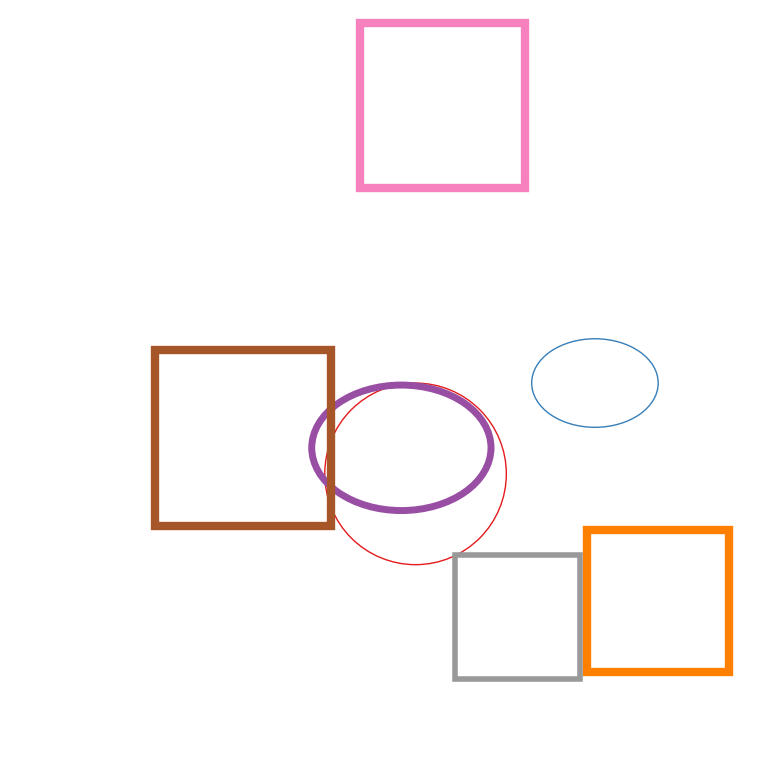[{"shape": "circle", "thickness": 0.5, "radius": 0.59, "center": [0.54, 0.385]}, {"shape": "oval", "thickness": 0.5, "radius": 0.41, "center": [0.773, 0.503]}, {"shape": "oval", "thickness": 2.5, "radius": 0.58, "center": [0.521, 0.418]}, {"shape": "square", "thickness": 3, "radius": 0.46, "center": [0.855, 0.22]}, {"shape": "square", "thickness": 3, "radius": 0.57, "center": [0.316, 0.431]}, {"shape": "square", "thickness": 3, "radius": 0.54, "center": [0.575, 0.863]}, {"shape": "square", "thickness": 2, "radius": 0.4, "center": [0.672, 0.199]}]